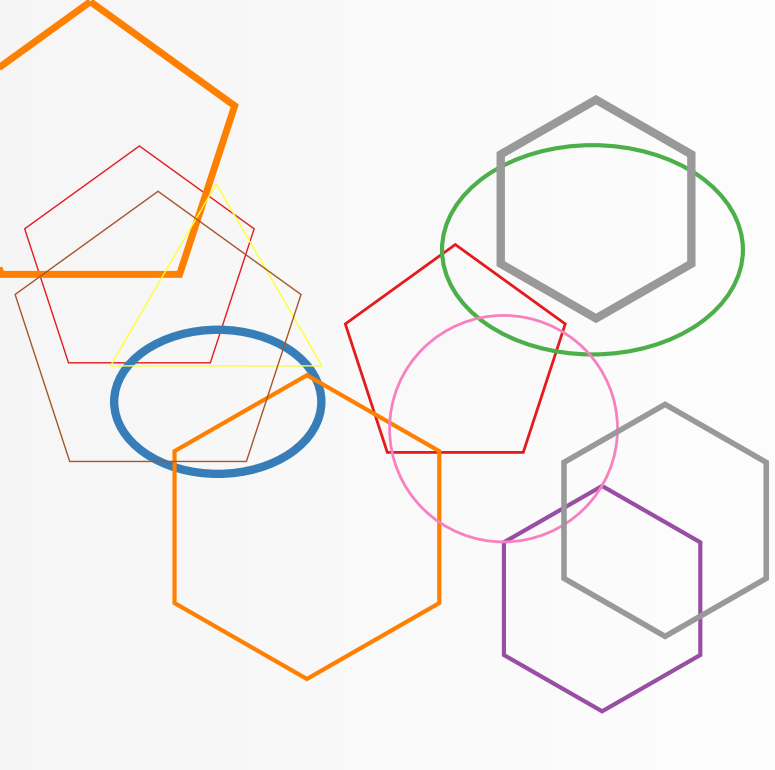[{"shape": "pentagon", "thickness": 1, "radius": 0.75, "center": [0.587, 0.533]}, {"shape": "pentagon", "thickness": 0.5, "radius": 0.78, "center": [0.18, 0.655]}, {"shape": "oval", "thickness": 3, "radius": 0.67, "center": [0.281, 0.478]}, {"shape": "oval", "thickness": 1.5, "radius": 0.97, "center": [0.764, 0.676]}, {"shape": "hexagon", "thickness": 1.5, "radius": 0.73, "center": [0.777, 0.223]}, {"shape": "pentagon", "thickness": 2.5, "radius": 0.98, "center": [0.117, 0.802]}, {"shape": "hexagon", "thickness": 1.5, "radius": 0.99, "center": [0.396, 0.315]}, {"shape": "triangle", "thickness": 0.5, "radius": 0.79, "center": [0.279, 0.604]}, {"shape": "pentagon", "thickness": 0.5, "radius": 0.97, "center": [0.204, 0.558]}, {"shape": "circle", "thickness": 1, "radius": 0.74, "center": [0.65, 0.443]}, {"shape": "hexagon", "thickness": 3, "radius": 0.71, "center": [0.769, 0.728]}, {"shape": "hexagon", "thickness": 2, "radius": 0.75, "center": [0.858, 0.324]}]